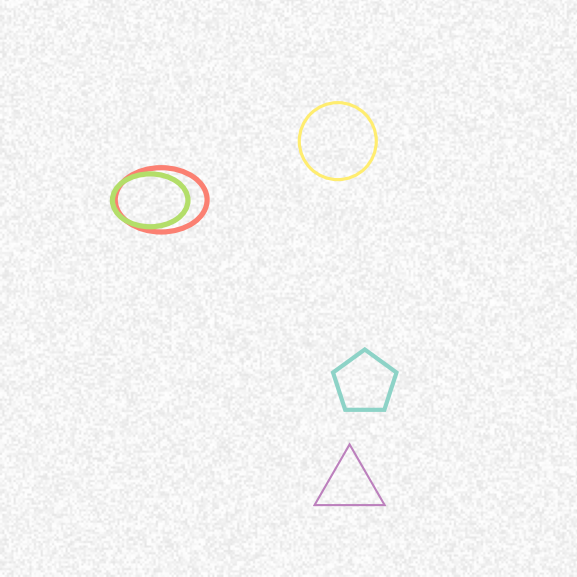[{"shape": "pentagon", "thickness": 2, "radius": 0.29, "center": [0.632, 0.336]}, {"shape": "oval", "thickness": 2.5, "radius": 0.4, "center": [0.279, 0.653]}, {"shape": "oval", "thickness": 2.5, "radius": 0.33, "center": [0.26, 0.652]}, {"shape": "triangle", "thickness": 1, "radius": 0.35, "center": [0.605, 0.16]}, {"shape": "circle", "thickness": 1.5, "radius": 0.33, "center": [0.585, 0.755]}]